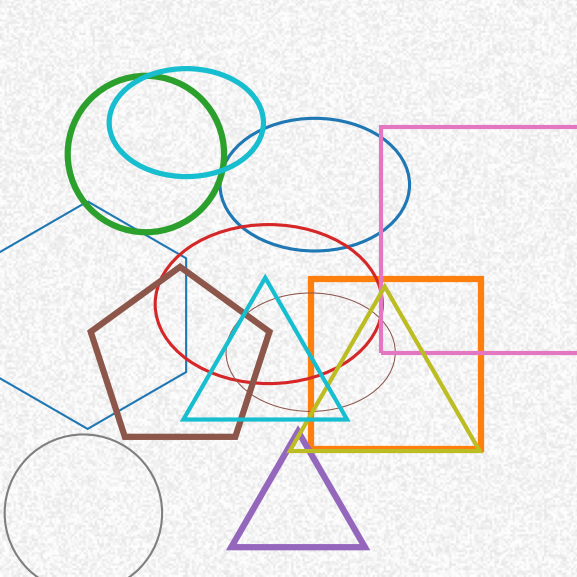[{"shape": "oval", "thickness": 1.5, "radius": 0.82, "center": [0.545, 0.679]}, {"shape": "hexagon", "thickness": 1, "radius": 0.98, "center": [0.152, 0.453]}, {"shape": "square", "thickness": 3, "radius": 0.74, "center": [0.685, 0.369]}, {"shape": "circle", "thickness": 3, "radius": 0.68, "center": [0.253, 0.732]}, {"shape": "oval", "thickness": 1.5, "radius": 0.98, "center": [0.465, 0.473]}, {"shape": "triangle", "thickness": 3, "radius": 0.67, "center": [0.516, 0.118]}, {"shape": "oval", "thickness": 0.5, "radius": 0.73, "center": [0.538, 0.389]}, {"shape": "pentagon", "thickness": 3, "radius": 0.81, "center": [0.312, 0.374]}, {"shape": "square", "thickness": 2, "radius": 0.98, "center": [0.856, 0.584]}, {"shape": "circle", "thickness": 1, "radius": 0.68, "center": [0.144, 0.11]}, {"shape": "triangle", "thickness": 2, "radius": 0.95, "center": [0.666, 0.313]}, {"shape": "triangle", "thickness": 2, "radius": 0.82, "center": [0.459, 0.355]}, {"shape": "oval", "thickness": 2.5, "radius": 0.67, "center": [0.323, 0.787]}]